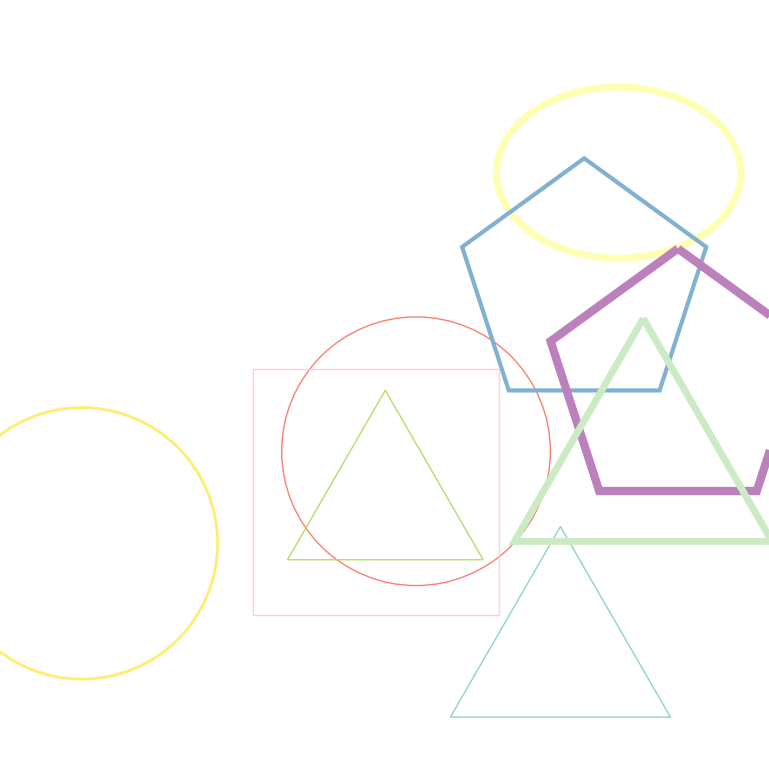[{"shape": "triangle", "thickness": 0.5, "radius": 0.83, "center": [0.728, 0.151]}, {"shape": "oval", "thickness": 2.5, "radius": 0.79, "center": [0.803, 0.776]}, {"shape": "circle", "thickness": 0.5, "radius": 0.87, "center": [0.54, 0.414]}, {"shape": "pentagon", "thickness": 1.5, "radius": 0.83, "center": [0.759, 0.628]}, {"shape": "triangle", "thickness": 0.5, "radius": 0.73, "center": [0.5, 0.346]}, {"shape": "square", "thickness": 0.5, "radius": 0.8, "center": [0.488, 0.36]}, {"shape": "pentagon", "thickness": 3, "radius": 0.87, "center": [0.881, 0.503]}, {"shape": "triangle", "thickness": 2.5, "radius": 0.97, "center": [0.835, 0.393]}, {"shape": "circle", "thickness": 1, "radius": 0.88, "center": [0.106, 0.294]}]